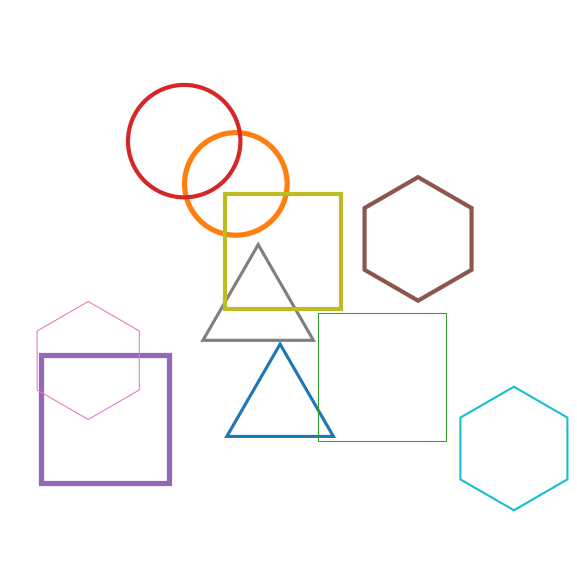[{"shape": "triangle", "thickness": 1.5, "radius": 0.53, "center": [0.485, 0.297]}, {"shape": "circle", "thickness": 2.5, "radius": 0.44, "center": [0.408, 0.681]}, {"shape": "square", "thickness": 0.5, "radius": 0.55, "center": [0.662, 0.346]}, {"shape": "circle", "thickness": 2, "radius": 0.49, "center": [0.319, 0.755]}, {"shape": "square", "thickness": 2.5, "radius": 0.55, "center": [0.182, 0.274]}, {"shape": "hexagon", "thickness": 2, "radius": 0.53, "center": [0.724, 0.585]}, {"shape": "hexagon", "thickness": 0.5, "radius": 0.51, "center": [0.153, 0.375]}, {"shape": "triangle", "thickness": 1.5, "radius": 0.55, "center": [0.447, 0.465]}, {"shape": "square", "thickness": 2, "radius": 0.5, "center": [0.49, 0.564]}, {"shape": "hexagon", "thickness": 1, "radius": 0.53, "center": [0.89, 0.223]}]